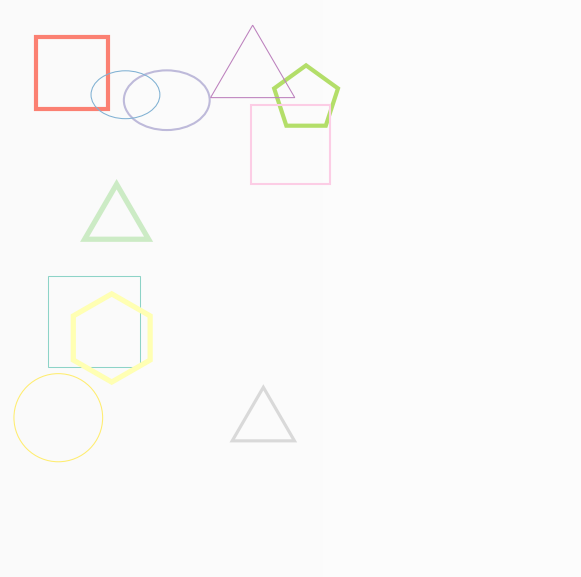[{"shape": "square", "thickness": 0.5, "radius": 0.39, "center": [0.161, 0.443]}, {"shape": "hexagon", "thickness": 2.5, "radius": 0.38, "center": [0.192, 0.414]}, {"shape": "oval", "thickness": 1, "radius": 0.37, "center": [0.287, 0.826]}, {"shape": "square", "thickness": 2, "radius": 0.31, "center": [0.125, 0.872]}, {"shape": "oval", "thickness": 0.5, "radius": 0.3, "center": [0.216, 0.835]}, {"shape": "pentagon", "thickness": 2, "radius": 0.29, "center": [0.527, 0.828]}, {"shape": "square", "thickness": 1, "radius": 0.34, "center": [0.5, 0.749]}, {"shape": "triangle", "thickness": 1.5, "radius": 0.31, "center": [0.453, 0.267]}, {"shape": "triangle", "thickness": 0.5, "radius": 0.42, "center": [0.435, 0.872]}, {"shape": "triangle", "thickness": 2.5, "radius": 0.32, "center": [0.201, 0.617]}, {"shape": "circle", "thickness": 0.5, "radius": 0.38, "center": [0.1, 0.276]}]